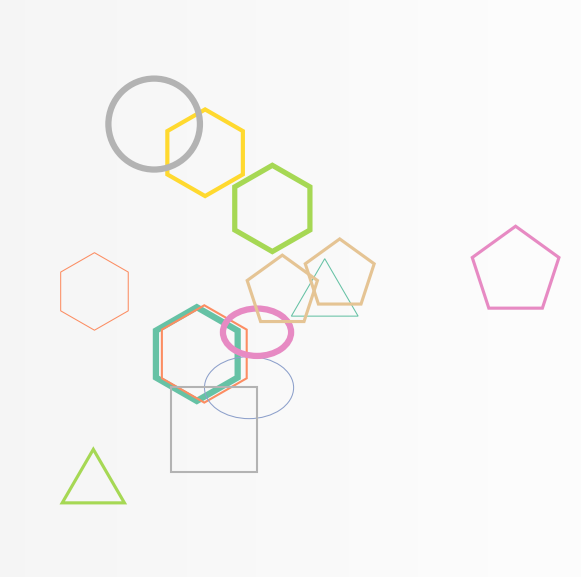[{"shape": "triangle", "thickness": 0.5, "radius": 0.33, "center": [0.559, 0.485]}, {"shape": "hexagon", "thickness": 3, "radius": 0.41, "center": [0.339, 0.386]}, {"shape": "hexagon", "thickness": 0.5, "radius": 0.34, "center": [0.163, 0.494]}, {"shape": "hexagon", "thickness": 1, "radius": 0.42, "center": [0.351, 0.386]}, {"shape": "oval", "thickness": 0.5, "radius": 0.38, "center": [0.428, 0.328]}, {"shape": "pentagon", "thickness": 1.5, "radius": 0.39, "center": [0.887, 0.529]}, {"shape": "oval", "thickness": 3, "radius": 0.29, "center": [0.442, 0.424]}, {"shape": "triangle", "thickness": 1.5, "radius": 0.31, "center": [0.161, 0.159]}, {"shape": "hexagon", "thickness": 2.5, "radius": 0.37, "center": [0.469, 0.638]}, {"shape": "hexagon", "thickness": 2, "radius": 0.38, "center": [0.353, 0.735]}, {"shape": "pentagon", "thickness": 1.5, "radius": 0.32, "center": [0.486, 0.494]}, {"shape": "pentagon", "thickness": 1.5, "radius": 0.31, "center": [0.584, 0.523]}, {"shape": "square", "thickness": 1, "radius": 0.37, "center": [0.368, 0.256]}, {"shape": "circle", "thickness": 3, "radius": 0.39, "center": [0.265, 0.784]}]